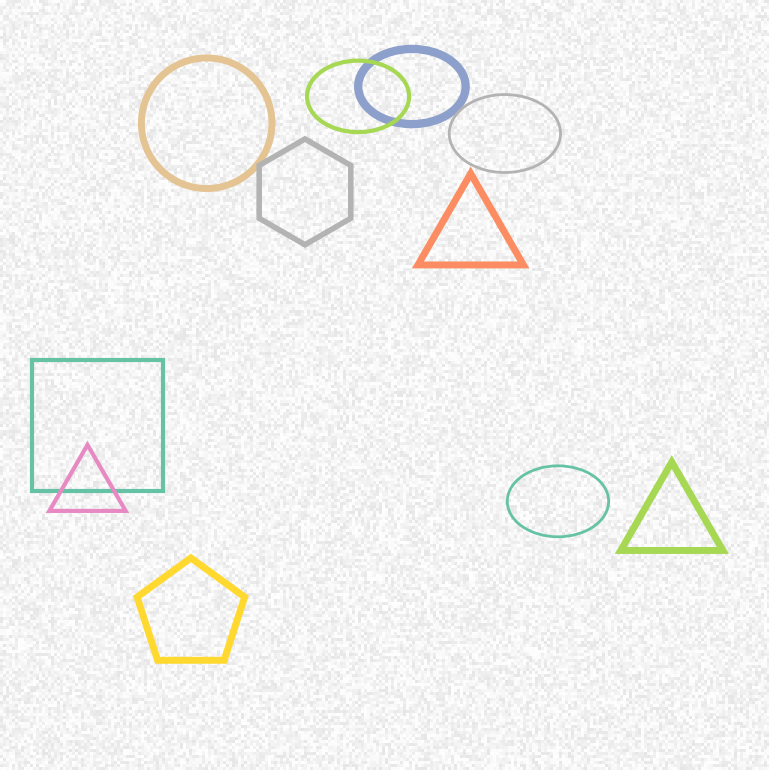[{"shape": "square", "thickness": 1.5, "radius": 0.43, "center": [0.127, 0.448]}, {"shape": "oval", "thickness": 1, "radius": 0.33, "center": [0.725, 0.349]}, {"shape": "triangle", "thickness": 2.5, "radius": 0.4, "center": [0.611, 0.695]}, {"shape": "oval", "thickness": 3, "radius": 0.35, "center": [0.535, 0.888]}, {"shape": "triangle", "thickness": 1.5, "radius": 0.29, "center": [0.114, 0.365]}, {"shape": "triangle", "thickness": 2.5, "radius": 0.38, "center": [0.872, 0.323]}, {"shape": "oval", "thickness": 1.5, "radius": 0.33, "center": [0.465, 0.875]}, {"shape": "pentagon", "thickness": 2.5, "radius": 0.37, "center": [0.248, 0.202]}, {"shape": "circle", "thickness": 2.5, "radius": 0.42, "center": [0.268, 0.84]}, {"shape": "hexagon", "thickness": 2, "radius": 0.34, "center": [0.396, 0.751]}, {"shape": "oval", "thickness": 1, "radius": 0.36, "center": [0.656, 0.827]}]